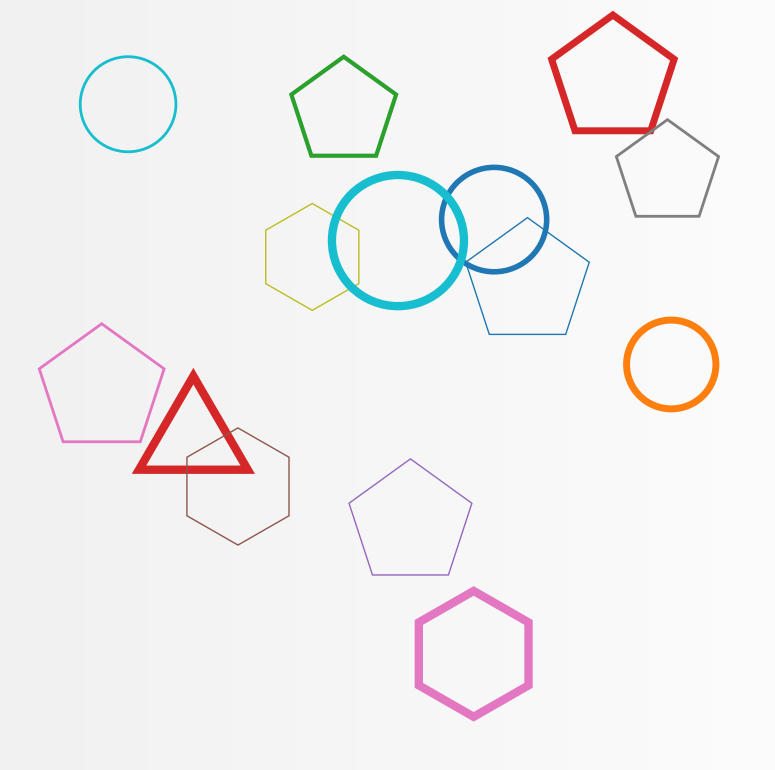[{"shape": "pentagon", "thickness": 0.5, "radius": 0.42, "center": [0.681, 0.634]}, {"shape": "circle", "thickness": 2, "radius": 0.34, "center": [0.638, 0.715]}, {"shape": "circle", "thickness": 2.5, "radius": 0.29, "center": [0.866, 0.527]}, {"shape": "pentagon", "thickness": 1.5, "radius": 0.36, "center": [0.444, 0.855]}, {"shape": "pentagon", "thickness": 2.5, "radius": 0.42, "center": [0.791, 0.897]}, {"shape": "triangle", "thickness": 3, "radius": 0.41, "center": [0.249, 0.43]}, {"shape": "pentagon", "thickness": 0.5, "radius": 0.42, "center": [0.53, 0.321]}, {"shape": "hexagon", "thickness": 0.5, "radius": 0.38, "center": [0.307, 0.368]}, {"shape": "hexagon", "thickness": 3, "radius": 0.41, "center": [0.611, 0.151]}, {"shape": "pentagon", "thickness": 1, "radius": 0.42, "center": [0.131, 0.495]}, {"shape": "pentagon", "thickness": 1, "radius": 0.35, "center": [0.861, 0.775]}, {"shape": "hexagon", "thickness": 0.5, "radius": 0.35, "center": [0.403, 0.666]}, {"shape": "circle", "thickness": 3, "radius": 0.43, "center": [0.513, 0.688]}, {"shape": "circle", "thickness": 1, "radius": 0.31, "center": [0.165, 0.865]}]